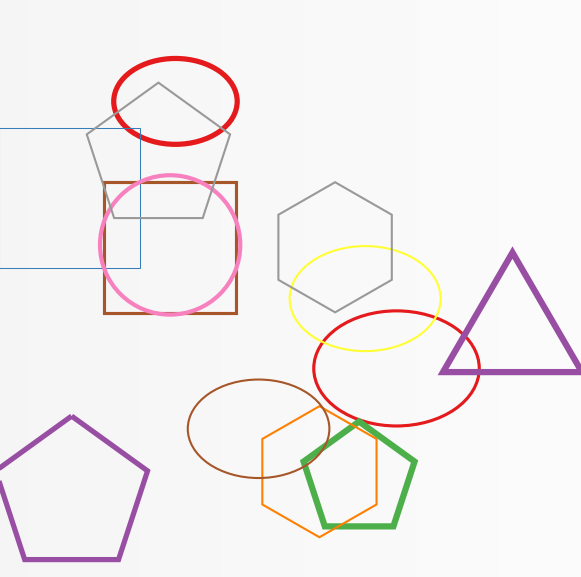[{"shape": "oval", "thickness": 2.5, "radius": 0.53, "center": [0.302, 0.824]}, {"shape": "oval", "thickness": 1.5, "radius": 0.71, "center": [0.682, 0.361]}, {"shape": "square", "thickness": 0.5, "radius": 0.61, "center": [0.12, 0.657]}, {"shape": "pentagon", "thickness": 3, "radius": 0.5, "center": [0.618, 0.169]}, {"shape": "pentagon", "thickness": 2.5, "radius": 0.69, "center": [0.123, 0.141]}, {"shape": "triangle", "thickness": 3, "radius": 0.69, "center": [0.882, 0.424]}, {"shape": "hexagon", "thickness": 1, "radius": 0.57, "center": [0.55, 0.182]}, {"shape": "oval", "thickness": 1, "radius": 0.65, "center": [0.628, 0.482]}, {"shape": "oval", "thickness": 1, "radius": 0.61, "center": [0.445, 0.257]}, {"shape": "square", "thickness": 1.5, "radius": 0.57, "center": [0.293, 0.571]}, {"shape": "circle", "thickness": 2, "radius": 0.6, "center": [0.293, 0.575]}, {"shape": "pentagon", "thickness": 1, "radius": 0.65, "center": [0.273, 0.726]}, {"shape": "hexagon", "thickness": 1, "radius": 0.56, "center": [0.577, 0.571]}]